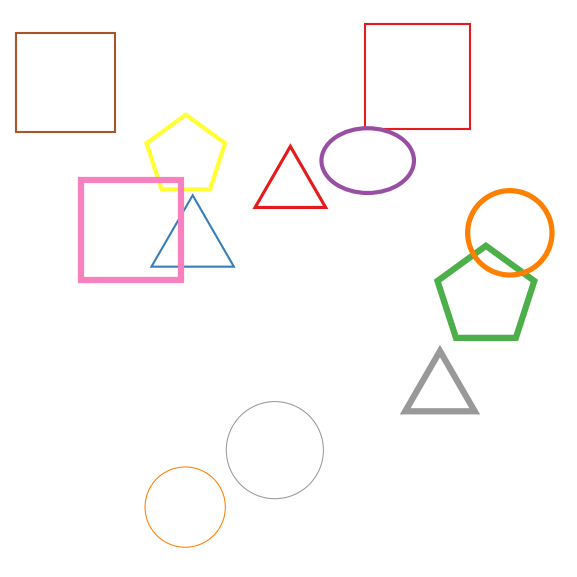[{"shape": "square", "thickness": 1, "radius": 0.45, "center": [0.722, 0.867]}, {"shape": "triangle", "thickness": 1.5, "radius": 0.35, "center": [0.503, 0.675]}, {"shape": "triangle", "thickness": 1, "radius": 0.41, "center": [0.334, 0.579]}, {"shape": "pentagon", "thickness": 3, "radius": 0.44, "center": [0.841, 0.485]}, {"shape": "oval", "thickness": 2, "radius": 0.4, "center": [0.637, 0.721]}, {"shape": "circle", "thickness": 0.5, "radius": 0.35, "center": [0.321, 0.121]}, {"shape": "circle", "thickness": 2.5, "radius": 0.37, "center": [0.883, 0.596]}, {"shape": "pentagon", "thickness": 2, "radius": 0.36, "center": [0.322, 0.729]}, {"shape": "square", "thickness": 1, "radius": 0.43, "center": [0.113, 0.857]}, {"shape": "square", "thickness": 3, "radius": 0.43, "center": [0.227, 0.601]}, {"shape": "circle", "thickness": 0.5, "radius": 0.42, "center": [0.476, 0.22]}, {"shape": "triangle", "thickness": 3, "radius": 0.35, "center": [0.762, 0.322]}]